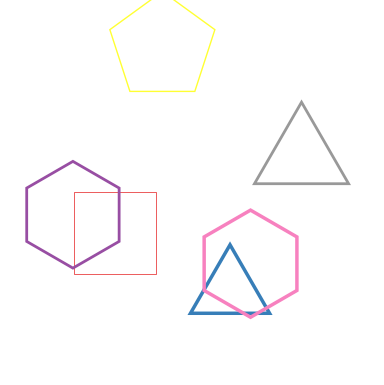[{"shape": "square", "thickness": 0.5, "radius": 0.54, "center": [0.299, 0.395]}, {"shape": "triangle", "thickness": 2.5, "radius": 0.59, "center": [0.597, 0.246]}, {"shape": "hexagon", "thickness": 2, "radius": 0.69, "center": [0.189, 0.442]}, {"shape": "pentagon", "thickness": 1, "radius": 0.72, "center": [0.422, 0.879]}, {"shape": "hexagon", "thickness": 2.5, "radius": 0.7, "center": [0.651, 0.315]}, {"shape": "triangle", "thickness": 2, "radius": 0.71, "center": [0.783, 0.593]}]